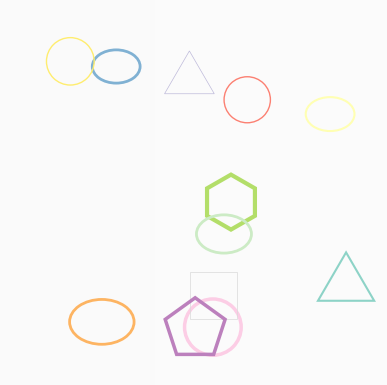[{"shape": "triangle", "thickness": 1.5, "radius": 0.42, "center": [0.893, 0.261]}, {"shape": "oval", "thickness": 1.5, "radius": 0.31, "center": [0.852, 0.704]}, {"shape": "triangle", "thickness": 0.5, "radius": 0.37, "center": [0.489, 0.794]}, {"shape": "circle", "thickness": 1, "radius": 0.3, "center": [0.638, 0.741]}, {"shape": "oval", "thickness": 2, "radius": 0.31, "center": [0.3, 0.827]}, {"shape": "oval", "thickness": 2, "radius": 0.42, "center": [0.263, 0.164]}, {"shape": "hexagon", "thickness": 3, "radius": 0.36, "center": [0.596, 0.475]}, {"shape": "circle", "thickness": 2.5, "radius": 0.37, "center": [0.549, 0.15]}, {"shape": "square", "thickness": 0.5, "radius": 0.3, "center": [0.552, 0.232]}, {"shape": "pentagon", "thickness": 2.5, "radius": 0.41, "center": [0.504, 0.145]}, {"shape": "oval", "thickness": 2, "radius": 0.35, "center": [0.578, 0.392]}, {"shape": "circle", "thickness": 1, "radius": 0.31, "center": [0.181, 0.841]}]